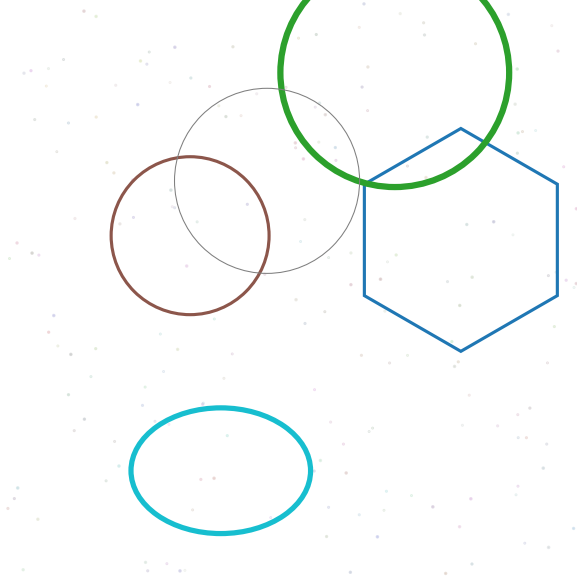[{"shape": "hexagon", "thickness": 1.5, "radius": 0.96, "center": [0.798, 0.584]}, {"shape": "circle", "thickness": 3, "radius": 0.99, "center": [0.684, 0.873]}, {"shape": "circle", "thickness": 1.5, "radius": 0.68, "center": [0.329, 0.591]}, {"shape": "circle", "thickness": 0.5, "radius": 0.8, "center": [0.462, 0.686]}, {"shape": "oval", "thickness": 2.5, "radius": 0.78, "center": [0.382, 0.184]}]